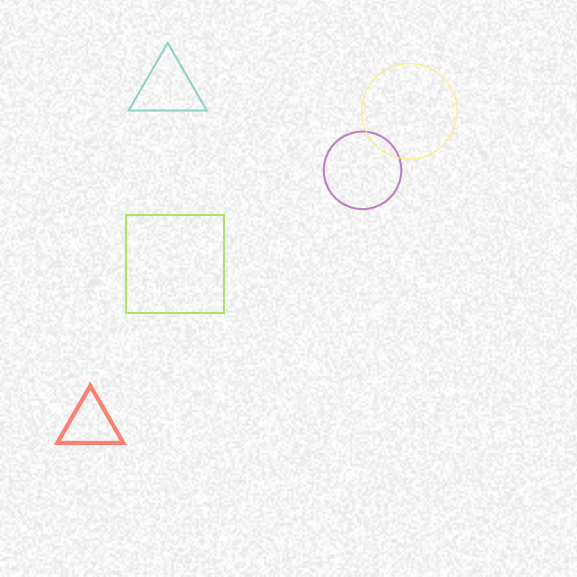[{"shape": "triangle", "thickness": 1, "radius": 0.39, "center": [0.29, 0.847]}, {"shape": "triangle", "thickness": 2, "radius": 0.33, "center": [0.156, 0.265]}, {"shape": "square", "thickness": 1, "radius": 0.42, "center": [0.303, 0.542]}, {"shape": "circle", "thickness": 1, "radius": 0.34, "center": [0.628, 0.704]}, {"shape": "circle", "thickness": 0.5, "radius": 0.41, "center": [0.709, 0.806]}]